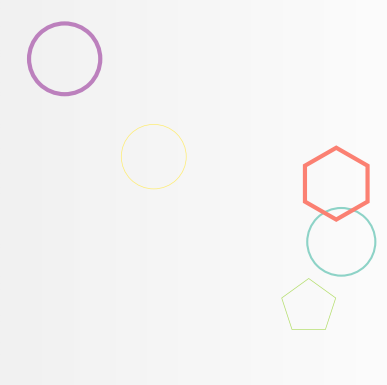[{"shape": "circle", "thickness": 1.5, "radius": 0.44, "center": [0.881, 0.372]}, {"shape": "hexagon", "thickness": 3, "radius": 0.47, "center": [0.868, 0.523]}, {"shape": "pentagon", "thickness": 0.5, "radius": 0.37, "center": [0.797, 0.203]}, {"shape": "circle", "thickness": 3, "radius": 0.46, "center": [0.167, 0.847]}, {"shape": "circle", "thickness": 0.5, "radius": 0.42, "center": [0.397, 0.593]}]